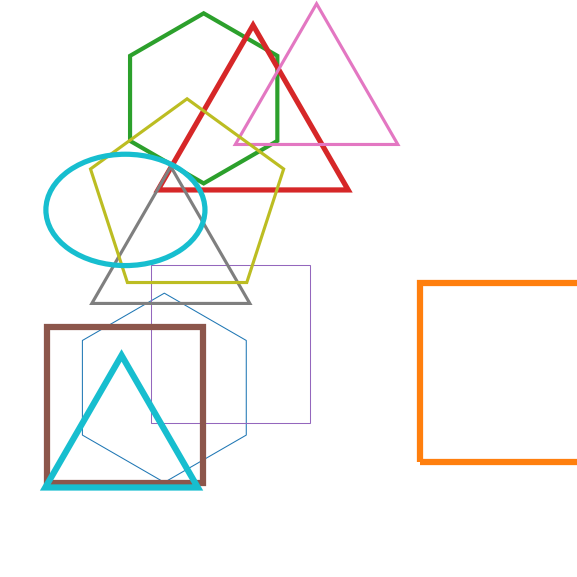[{"shape": "hexagon", "thickness": 0.5, "radius": 0.82, "center": [0.285, 0.328]}, {"shape": "square", "thickness": 3, "radius": 0.77, "center": [0.883, 0.354]}, {"shape": "hexagon", "thickness": 2, "radius": 0.74, "center": [0.353, 0.829]}, {"shape": "triangle", "thickness": 2.5, "radius": 0.95, "center": [0.438, 0.765]}, {"shape": "square", "thickness": 0.5, "radius": 0.69, "center": [0.399, 0.403]}, {"shape": "square", "thickness": 3, "radius": 0.68, "center": [0.217, 0.297]}, {"shape": "triangle", "thickness": 1.5, "radius": 0.81, "center": [0.548, 0.83]}, {"shape": "triangle", "thickness": 1.5, "radius": 0.79, "center": [0.296, 0.553]}, {"shape": "pentagon", "thickness": 1.5, "radius": 0.88, "center": [0.324, 0.652]}, {"shape": "triangle", "thickness": 3, "radius": 0.76, "center": [0.21, 0.231]}, {"shape": "oval", "thickness": 2.5, "radius": 0.69, "center": [0.217, 0.636]}]